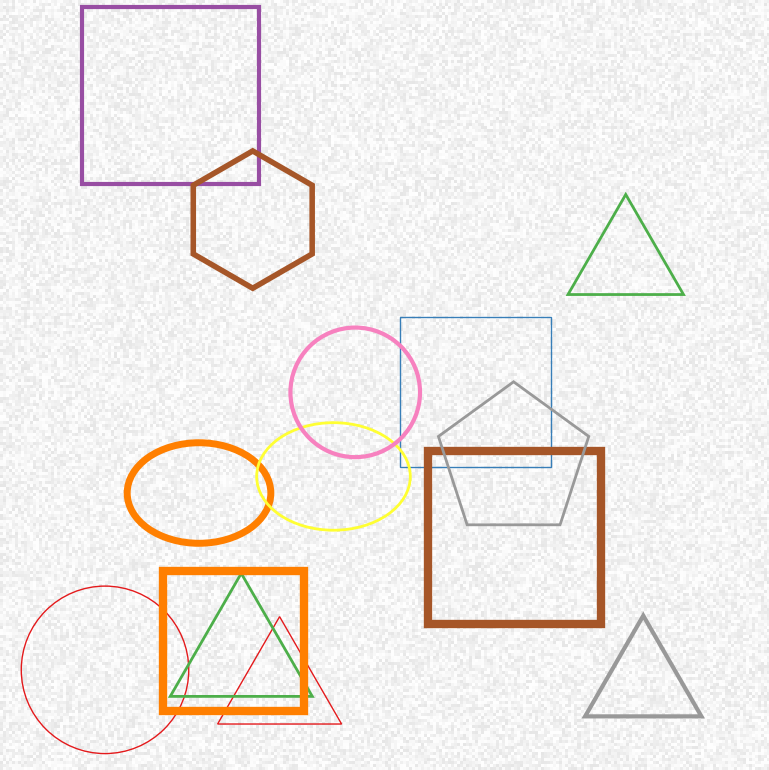[{"shape": "triangle", "thickness": 0.5, "radius": 0.46, "center": [0.363, 0.106]}, {"shape": "circle", "thickness": 0.5, "radius": 0.54, "center": [0.136, 0.13]}, {"shape": "square", "thickness": 0.5, "radius": 0.49, "center": [0.618, 0.491]}, {"shape": "triangle", "thickness": 1, "radius": 0.53, "center": [0.313, 0.149]}, {"shape": "triangle", "thickness": 1, "radius": 0.43, "center": [0.813, 0.661]}, {"shape": "square", "thickness": 1.5, "radius": 0.57, "center": [0.222, 0.876]}, {"shape": "square", "thickness": 3, "radius": 0.46, "center": [0.303, 0.168]}, {"shape": "oval", "thickness": 2.5, "radius": 0.47, "center": [0.258, 0.36]}, {"shape": "oval", "thickness": 1, "radius": 0.5, "center": [0.433, 0.381]}, {"shape": "hexagon", "thickness": 2, "radius": 0.45, "center": [0.328, 0.715]}, {"shape": "square", "thickness": 3, "radius": 0.56, "center": [0.668, 0.302]}, {"shape": "circle", "thickness": 1.5, "radius": 0.42, "center": [0.461, 0.49]}, {"shape": "pentagon", "thickness": 1, "radius": 0.51, "center": [0.667, 0.401]}, {"shape": "triangle", "thickness": 1.5, "radius": 0.44, "center": [0.835, 0.113]}]